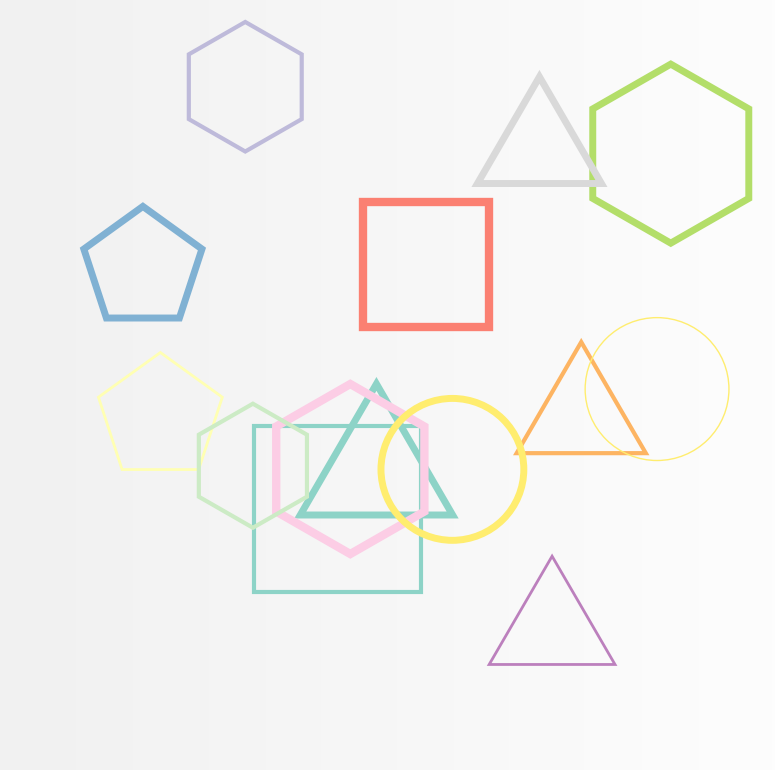[{"shape": "square", "thickness": 1.5, "radius": 0.54, "center": [0.435, 0.339]}, {"shape": "triangle", "thickness": 2.5, "radius": 0.57, "center": [0.486, 0.388]}, {"shape": "pentagon", "thickness": 1, "radius": 0.42, "center": [0.207, 0.458]}, {"shape": "hexagon", "thickness": 1.5, "radius": 0.42, "center": [0.316, 0.887]}, {"shape": "square", "thickness": 3, "radius": 0.41, "center": [0.55, 0.656]}, {"shape": "pentagon", "thickness": 2.5, "radius": 0.4, "center": [0.184, 0.652]}, {"shape": "triangle", "thickness": 1.5, "radius": 0.48, "center": [0.75, 0.46]}, {"shape": "hexagon", "thickness": 2.5, "radius": 0.58, "center": [0.866, 0.8]}, {"shape": "hexagon", "thickness": 3, "radius": 0.55, "center": [0.452, 0.391]}, {"shape": "triangle", "thickness": 2.5, "radius": 0.46, "center": [0.696, 0.808]}, {"shape": "triangle", "thickness": 1, "radius": 0.47, "center": [0.712, 0.184]}, {"shape": "hexagon", "thickness": 1.5, "radius": 0.4, "center": [0.326, 0.395]}, {"shape": "circle", "thickness": 2.5, "radius": 0.46, "center": [0.584, 0.39]}, {"shape": "circle", "thickness": 0.5, "radius": 0.46, "center": [0.848, 0.495]}]